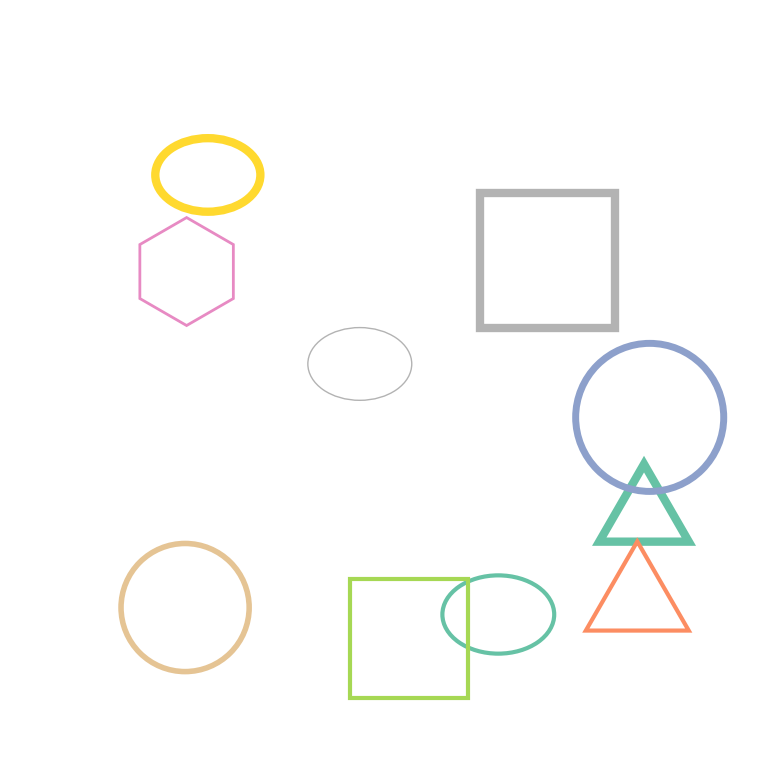[{"shape": "oval", "thickness": 1.5, "radius": 0.36, "center": [0.647, 0.202]}, {"shape": "triangle", "thickness": 3, "radius": 0.34, "center": [0.836, 0.33]}, {"shape": "triangle", "thickness": 1.5, "radius": 0.39, "center": [0.828, 0.22]}, {"shape": "circle", "thickness": 2.5, "radius": 0.48, "center": [0.844, 0.458]}, {"shape": "hexagon", "thickness": 1, "radius": 0.35, "center": [0.242, 0.647]}, {"shape": "square", "thickness": 1.5, "radius": 0.38, "center": [0.531, 0.171]}, {"shape": "oval", "thickness": 3, "radius": 0.34, "center": [0.27, 0.773]}, {"shape": "circle", "thickness": 2, "radius": 0.42, "center": [0.24, 0.211]}, {"shape": "square", "thickness": 3, "radius": 0.44, "center": [0.711, 0.661]}, {"shape": "oval", "thickness": 0.5, "radius": 0.34, "center": [0.467, 0.527]}]